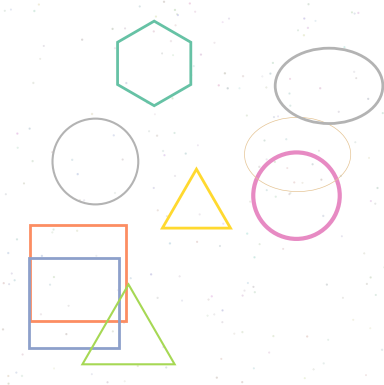[{"shape": "hexagon", "thickness": 2, "radius": 0.55, "center": [0.4, 0.835]}, {"shape": "square", "thickness": 2, "radius": 0.62, "center": [0.203, 0.29]}, {"shape": "square", "thickness": 2, "radius": 0.59, "center": [0.193, 0.212]}, {"shape": "circle", "thickness": 3, "radius": 0.56, "center": [0.77, 0.492]}, {"shape": "triangle", "thickness": 1.5, "radius": 0.69, "center": [0.334, 0.123]}, {"shape": "triangle", "thickness": 2, "radius": 0.51, "center": [0.51, 0.459]}, {"shape": "oval", "thickness": 0.5, "radius": 0.69, "center": [0.773, 0.599]}, {"shape": "oval", "thickness": 2, "radius": 0.7, "center": [0.855, 0.777]}, {"shape": "circle", "thickness": 1.5, "radius": 0.56, "center": [0.248, 0.58]}]